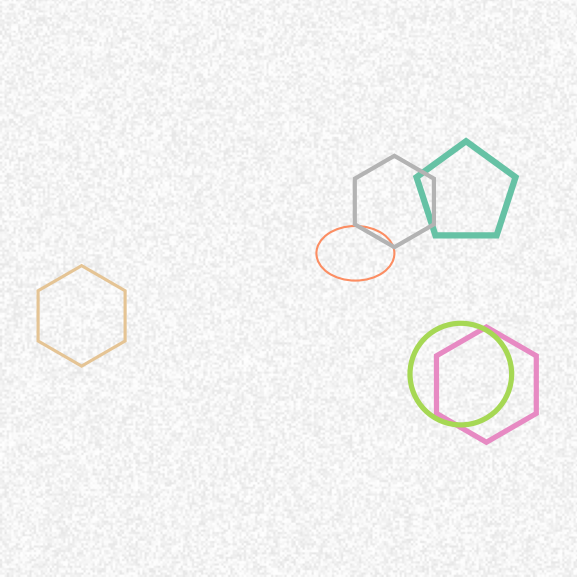[{"shape": "pentagon", "thickness": 3, "radius": 0.45, "center": [0.807, 0.664]}, {"shape": "oval", "thickness": 1, "radius": 0.34, "center": [0.615, 0.561]}, {"shape": "hexagon", "thickness": 2.5, "radius": 0.5, "center": [0.842, 0.333]}, {"shape": "circle", "thickness": 2.5, "radius": 0.44, "center": [0.798, 0.351]}, {"shape": "hexagon", "thickness": 1.5, "radius": 0.43, "center": [0.141, 0.452]}, {"shape": "hexagon", "thickness": 2, "radius": 0.4, "center": [0.683, 0.65]}]